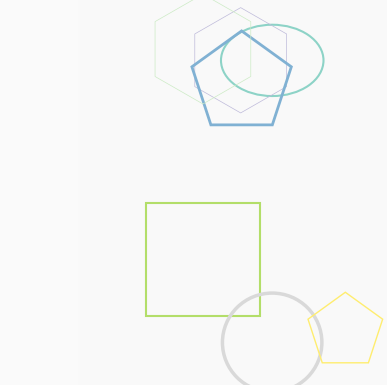[{"shape": "oval", "thickness": 1.5, "radius": 0.66, "center": [0.703, 0.843]}, {"shape": "hexagon", "thickness": 0.5, "radius": 0.68, "center": [0.621, 0.843]}, {"shape": "pentagon", "thickness": 2, "radius": 0.67, "center": [0.624, 0.785]}, {"shape": "square", "thickness": 1.5, "radius": 0.73, "center": [0.524, 0.327]}, {"shape": "circle", "thickness": 2.5, "radius": 0.64, "center": [0.702, 0.11]}, {"shape": "hexagon", "thickness": 0.5, "radius": 0.71, "center": [0.524, 0.873]}, {"shape": "pentagon", "thickness": 1, "radius": 0.51, "center": [0.891, 0.14]}]